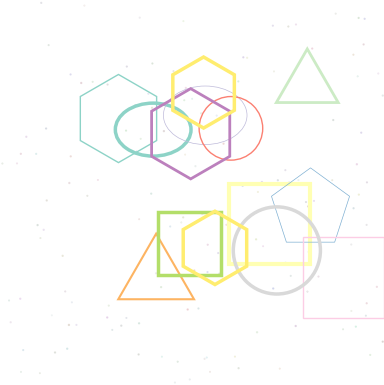[{"shape": "oval", "thickness": 2.5, "radius": 0.49, "center": [0.398, 0.663]}, {"shape": "hexagon", "thickness": 1, "radius": 0.57, "center": [0.308, 0.692]}, {"shape": "square", "thickness": 3, "radius": 0.52, "center": [0.7, 0.417]}, {"shape": "oval", "thickness": 0.5, "radius": 0.54, "center": [0.533, 0.701]}, {"shape": "circle", "thickness": 1, "radius": 0.41, "center": [0.6, 0.667]}, {"shape": "pentagon", "thickness": 0.5, "radius": 0.53, "center": [0.807, 0.457]}, {"shape": "triangle", "thickness": 1.5, "radius": 0.57, "center": [0.406, 0.28]}, {"shape": "square", "thickness": 2.5, "radius": 0.41, "center": [0.492, 0.369]}, {"shape": "square", "thickness": 1, "radius": 0.52, "center": [0.893, 0.279]}, {"shape": "circle", "thickness": 2.5, "radius": 0.57, "center": [0.719, 0.35]}, {"shape": "hexagon", "thickness": 2, "radius": 0.59, "center": [0.495, 0.653]}, {"shape": "triangle", "thickness": 2, "radius": 0.46, "center": [0.798, 0.78]}, {"shape": "hexagon", "thickness": 2.5, "radius": 0.48, "center": [0.558, 0.356]}, {"shape": "hexagon", "thickness": 2.5, "radius": 0.46, "center": [0.529, 0.76]}]